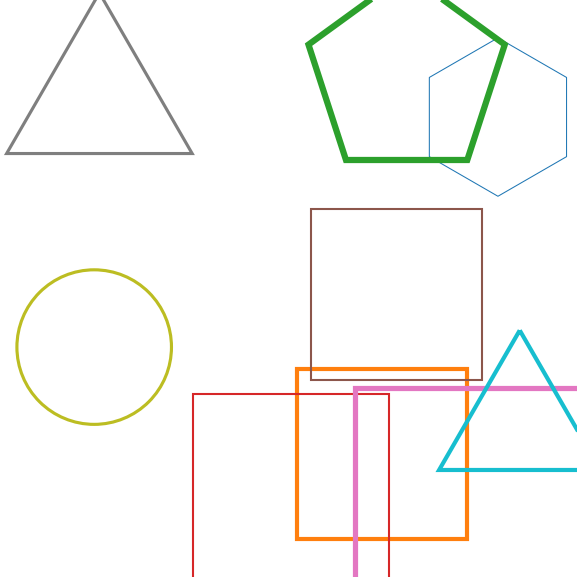[{"shape": "hexagon", "thickness": 0.5, "radius": 0.69, "center": [0.862, 0.796]}, {"shape": "square", "thickness": 2, "radius": 0.74, "center": [0.662, 0.214]}, {"shape": "pentagon", "thickness": 3, "radius": 0.89, "center": [0.704, 0.867]}, {"shape": "square", "thickness": 1, "radius": 0.85, "center": [0.504, 0.148]}, {"shape": "square", "thickness": 1, "radius": 0.74, "center": [0.686, 0.489]}, {"shape": "square", "thickness": 2.5, "radius": 0.97, "center": [0.809, 0.132]}, {"shape": "triangle", "thickness": 1.5, "radius": 0.93, "center": [0.172, 0.826]}, {"shape": "circle", "thickness": 1.5, "radius": 0.67, "center": [0.163, 0.398]}, {"shape": "triangle", "thickness": 2, "radius": 0.81, "center": [0.9, 0.266]}]